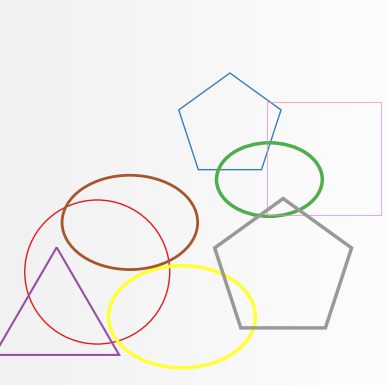[{"shape": "circle", "thickness": 1, "radius": 0.94, "center": [0.251, 0.293]}, {"shape": "pentagon", "thickness": 1, "radius": 0.69, "center": [0.593, 0.672]}, {"shape": "oval", "thickness": 2.5, "radius": 0.68, "center": [0.695, 0.534]}, {"shape": "triangle", "thickness": 1.5, "radius": 0.93, "center": [0.146, 0.171]}, {"shape": "oval", "thickness": 2.5, "radius": 0.95, "center": [0.47, 0.177]}, {"shape": "oval", "thickness": 2, "radius": 0.87, "center": [0.335, 0.422]}, {"shape": "square", "thickness": 0.5, "radius": 0.74, "center": [0.836, 0.589]}, {"shape": "pentagon", "thickness": 2.5, "radius": 0.93, "center": [0.731, 0.299]}]